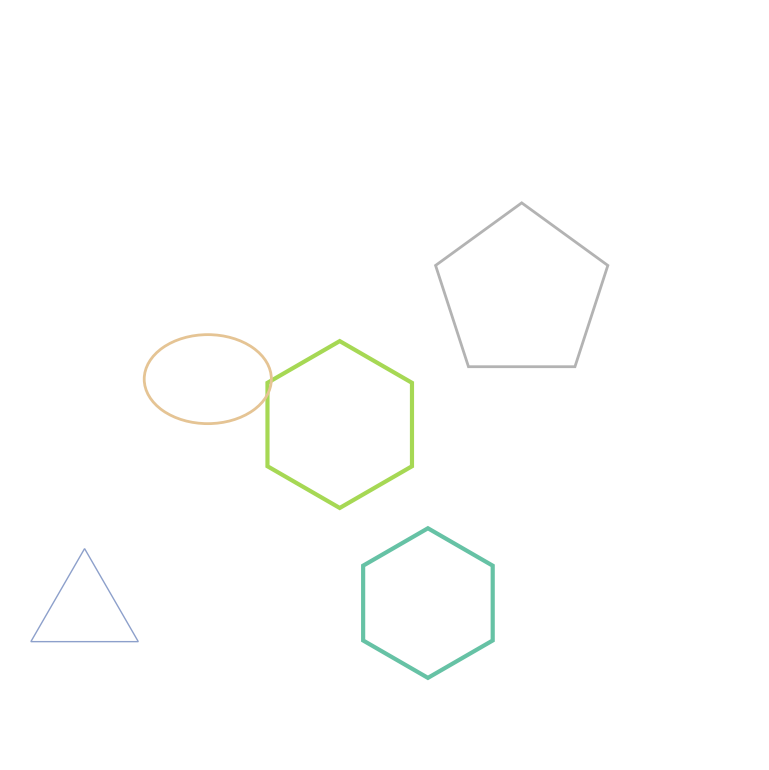[{"shape": "hexagon", "thickness": 1.5, "radius": 0.49, "center": [0.556, 0.217]}, {"shape": "triangle", "thickness": 0.5, "radius": 0.4, "center": [0.11, 0.207]}, {"shape": "hexagon", "thickness": 1.5, "radius": 0.54, "center": [0.441, 0.449]}, {"shape": "oval", "thickness": 1, "radius": 0.41, "center": [0.27, 0.508]}, {"shape": "pentagon", "thickness": 1, "radius": 0.59, "center": [0.678, 0.619]}]